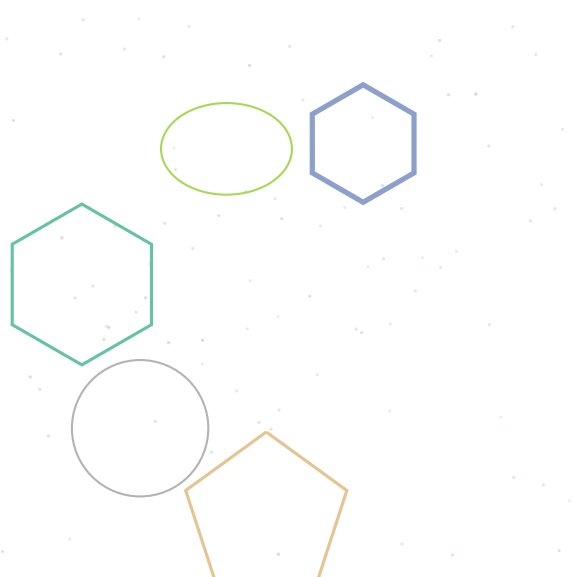[{"shape": "hexagon", "thickness": 1.5, "radius": 0.7, "center": [0.142, 0.507]}, {"shape": "hexagon", "thickness": 2.5, "radius": 0.51, "center": [0.629, 0.751]}, {"shape": "oval", "thickness": 1, "radius": 0.57, "center": [0.392, 0.741]}, {"shape": "pentagon", "thickness": 1.5, "radius": 0.73, "center": [0.461, 0.104]}, {"shape": "circle", "thickness": 1, "radius": 0.59, "center": [0.243, 0.258]}]